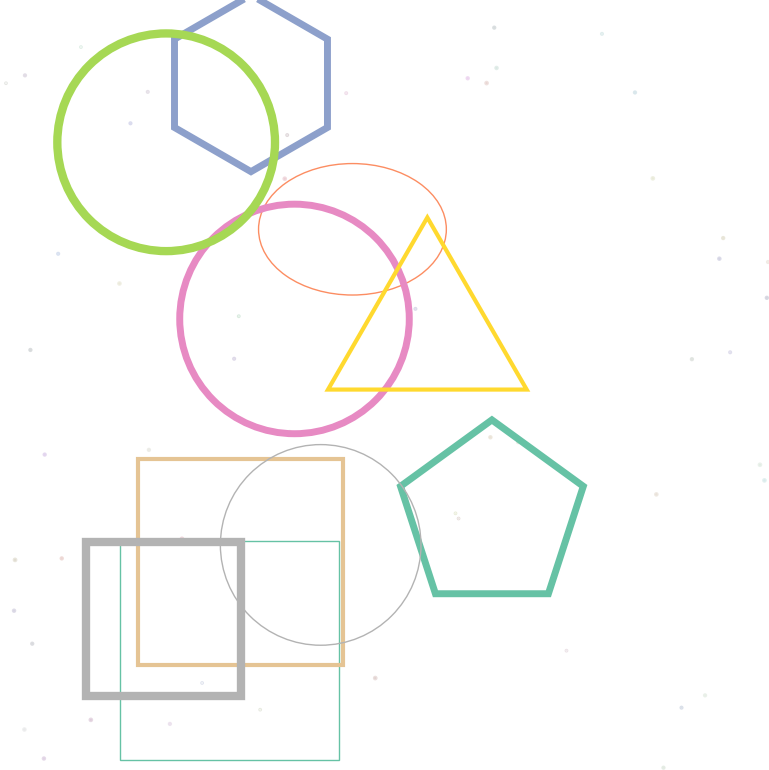[{"shape": "pentagon", "thickness": 2.5, "radius": 0.62, "center": [0.639, 0.33]}, {"shape": "square", "thickness": 0.5, "radius": 0.71, "center": [0.298, 0.156]}, {"shape": "oval", "thickness": 0.5, "radius": 0.61, "center": [0.458, 0.702]}, {"shape": "hexagon", "thickness": 2.5, "radius": 0.57, "center": [0.326, 0.892]}, {"shape": "circle", "thickness": 2.5, "radius": 0.75, "center": [0.382, 0.586]}, {"shape": "circle", "thickness": 3, "radius": 0.71, "center": [0.216, 0.815]}, {"shape": "triangle", "thickness": 1.5, "radius": 0.74, "center": [0.555, 0.569]}, {"shape": "square", "thickness": 1.5, "radius": 0.67, "center": [0.312, 0.27]}, {"shape": "square", "thickness": 3, "radius": 0.5, "center": [0.212, 0.196]}, {"shape": "circle", "thickness": 0.5, "radius": 0.65, "center": [0.416, 0.292]}]